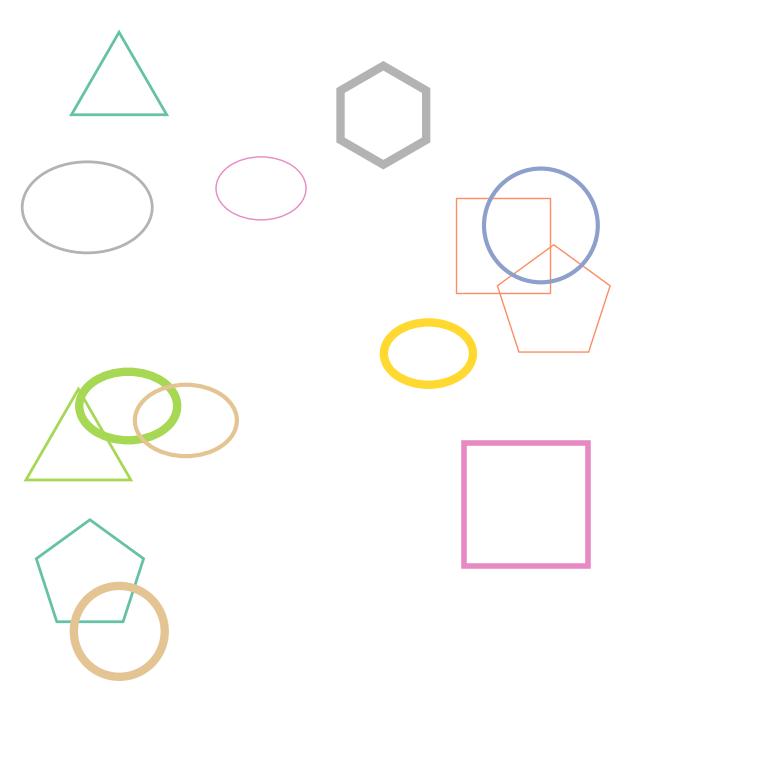[{"shape": "triangle", "thickness": 1, "radius": 0.36, "center": [0.155, 0.887]}, {"shape": "pentagon", "thickness": 1, "radius": 0.37, "center": [0.117, 0.252]}, {"shape": "square", "thickness": 0.5, "radius": 0.31, "center": [0.653, 0.681]}, {"shape": "pentagon", "thickness": 0.5, "radius": 0.38, "center": [0.719, 0.605]}, {"shape": "circle", "thickness": 1.5, "radius": 0.37, "center": [0.702, 0.707]}, {"shape": "oval", "thickness": 0.5, "radius": 0.29, "center": [0.339, 0.755]}, {"shape": "square", "thickness": 2, "radius": 0.4, "center": [0.683, 0.345]}, {"shape": "oval", "thickness": 3, "radius": 0.32, "center": [0.167, 0.473]}, {"shape": "triangle", "thickness": 1, "radius": 0.39, "center": [0.102, 0.416]}, {"shape": "oval", "thickness": 3, "radius": 0.29, "center": [0.556, 0.541]}, {"shape": "circle", "thickness": 3, "radius": 0.3, "center": [0.155, 0.18]}, {"shape": "oval", "thickness": 1.5, "radius": 0.33, "center": [0.241, 0.454]}, {"shape": "hexagon", "thickness": 3, "radius": 0.32, "center": [0.498, 0.85]}, {"shape": "oval", "thickness": 1, "radius": 0.42, "center": [0.113, 0.731]}]